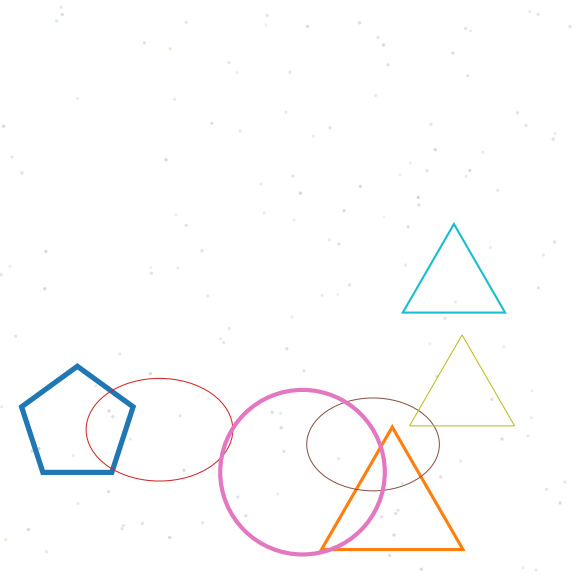[{"shape": "pentagon", "thickness": 2.5, "radius": 0.51, "center": [0.134, 0.263]}, {"shape": "triangle", "thickness": 1.5, "radius": 0.71, "center": [0.679, 0.118]}, {"shape": "oval", "thickness": 0.5, "radius": 0.63, "center": [0.276, 0.255]}, {"shape": "oval", "thickness": 0.5, "radius": 0.57, "center": [0.646, 0.23]}, {"shape": "circle", "thickness": 2, "radius": 0.71, "center": [0.524, 0.182]}, {"shape": "triangle", "thickness": 0.5, "radius": 0.52, "center": [0.8, 0.314]}, {"shape": "triangle", "thickness": 1, "radius": 0.51, "center": [0.786, 0.509]}]